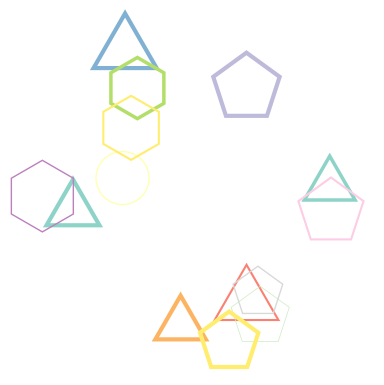[{"shape": "triangle", "thickness": 2.5, "radius": 0.38, "center": [0.856, 0.519]}, {"shape": "triangle", "thickness": 3, "radius": 0.4, "center": [0.19, 0.455]}, {"shape": "circle", "thickness": 1, "radius": 0.34, "center": [0.318, 0.538]}, {"shape": "pentagon", "thickness": 3, "radius": 0.45, "center": [0.64, 0.772]}, {"shape": "triangle", "thickness": 1.5, "radius": 0.48, "center": [0.64, 0.217]}, {"shape": "triangle", "thickness": 3, "radius": 0.47, "center": [0.325, 0.87]}, {"shape": "triangle", "thickness": 3, "radius": 0.38, "center": [0.469, 0.156]}, {"shape": "hexagon", "thickness": 2.5, "radius": 0.4, "center": [0.357, 0.771]}, {"shape": "pentagon", "thickness": 1.5, "radius": 0.44, "center": [0.86, 0.45]}, {"shape": "pentagon", "thickness": 1, "radius": 0.34, "center": [0.67, 0.241]}, {"shape": "hexagon", "thickness": 1, "radius": 0.46, "center": [0.11, 0.491]}, {"shape": "pentagon", "thickness": 0.5, "radius": 0.4, "center": [0.676, 0.177]}, {"shape": "pentagon", "thickness": 3, "radius": 0.4, "center": [0.595, 0.111]}, {"shape": "hexagon", "thickness": 1.5, "radius": 0.42, "center": [0.34, 0.668]}]